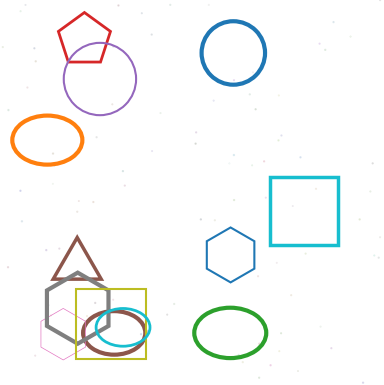[{"shape": "hexagon", "thickness": 1.5, "radius": 0.36, "center": [0.599, 0.338]}, {"shape": "circle", "thickness": 3, "radius": 0.41, "center": [0.606, 0.862]}, {"shape": "oval", "thickness": 3, "radius": 0.45, "center": [0.123, 0.636]}, {"shape": "oval", "thickness": 3, "radius": 0.47, "center": [0.598, 0.135]}, {"shape": "pentagon", "thickness": 2, "radius": 0.36, "center": [0.219, 0.896]}, {"shape": "circle", "thickness": 1.5, "radius": 0.47, "center": [0.26, 0.795]}, {"shape": "oval", "thickness": 3, "radius": 0.4, "center": [0.297, 0.135]}, {"shape": "triangle", "thickness": 2.5, "radius": 0.36, "center": [0.201, 0.311]}, {"shape": "hexagon", "thickness": 0.5, "radius": 0.33, "center": [0.164, 0.132]}, {"shape": "hexagon", "thickness": 3, "radius": 0.46, "center": [0.202, 0.2]}, {"shape": "square", "thickness": 1.5, "radius": 0.46, "center": [0.288, 0.158]}, {"shape": "square", "thickness": 2.5, "radius": 0.44, "center": [0.789, 0.452]}, {"shape": "oval", "thickness": 2, "radius": 0.35, "center": [0.32, 0.15]}]